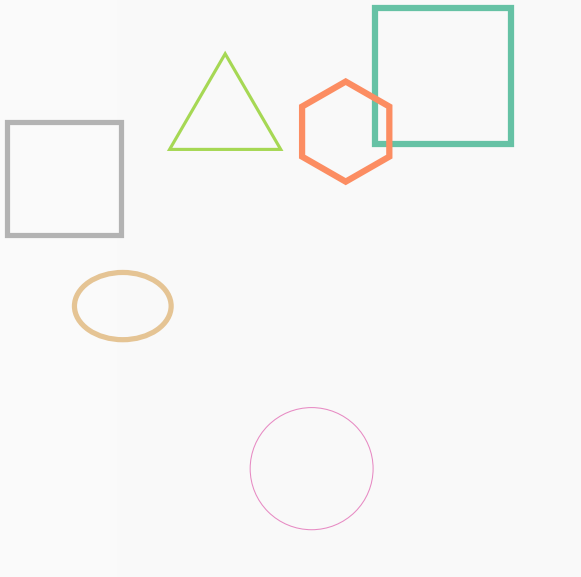[{"shape": "square", "thickness": 3, "radius": 0.59, "center": [0.762, 0.867]}, {"shape": "hexagon", "thickness": 3, "radius": 0.43, "center": [0.595, 0.771]}, {"shape": "circle", "thickness": 0.5, "radius": 0.53, "center": [0.536, 0.188]}, {"shape": "triangle", "thickness": 1.5, "radius": 0.55, "center": [0.387, 0.796]}, {"shape": "oval", "thickness": 2.5, "radius": 0.42, "center": [0.211, 0.469]}, {"shape": "square", "thickness": 2.5, "radius": 0.49, "center": [0.11, 0.691]}]